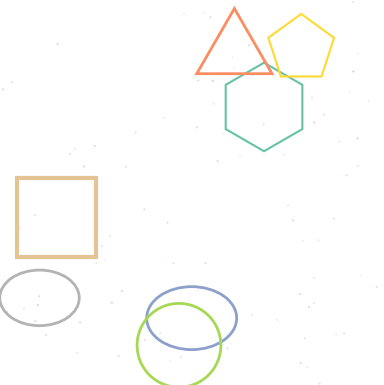[{"shape": "hexagon", "thickness": 1.5, "radius": 0.57, "center": [0.686, 0.722]}, {"shape": "triangle", "thickness": 2, "radius": 0.56, "center": [0.609, 0.865]}, {"shape": "oval", "thickness": 2, "radius": 0.58, "center": [0.498, 0.174]}, {"shape": "circle", "thickness": 2, "radius": 0.54, "center": [0.465, 0.103]}, {"shape": "pentagon", "thickness": 1.5, "radius": 0.45, "center": [0.782, 0.874]}, {"shape": "square", "thickness": 3, "radius": 0.51, "center": [0.147, 0.435]}, {"shape": "oval", "thickness": 2, "radius": 0.52, "center": [0.103, 0.226]}]